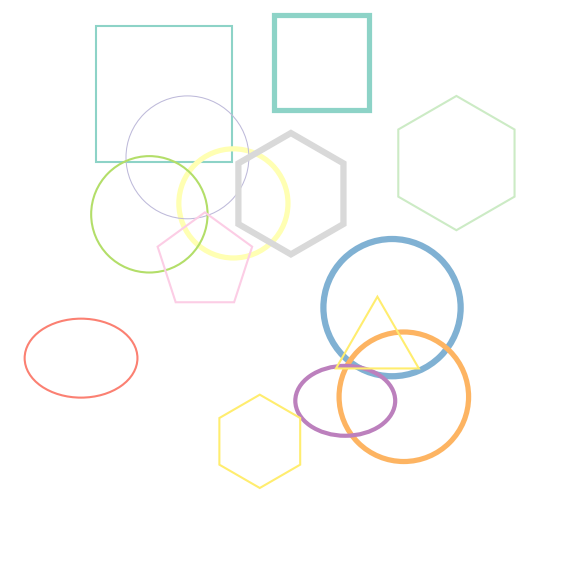[{"shape": "square", "thickness": 2.5, "radius": 0.41, "center": [0.557, 0.891]}, {"shape": "square", "thickness": 1, "radius": 0.59, "center": [0.283, 0.837]}, {"shape": "circle", "thickness": 2.5, "radius": 0.47, "center": [0.404, 0.647]}, {"shape": "circle", "thickness": 0.5, "radius": 0.53, "center": [0.325, 0.727]}, {"shape": "oval", "thickness": 1, "radius": 0.49, "center": [0.14, 0.379]}, {"shape": "circle", "thickness": 3, "radius": 0.59, "center": [0.679, 0.466]}, {"shape": "circle", "thickness": 2.5, "radius": 0.56, "center": [0.699, 0.312]}, {"shape": "circle", "thickness": 1, "radius": 0.5, "center": [0.259, 0.628]}, {"shape": "pentagon", "thickness": 1, "radius": 0.43, "center": [0.355, 0.545]}, {"shape": "hexagon", "thickness": 3, "radius": 0.53, "center": [0.504, 0.664]}, {"shape": "oval", "thickness": 2, "radius": 0.43, "center": [0.598, 0.305]}, {"shape": "hexagon", "thickness": 1, "radius": 0.58, "center": [0.79, 0.717]}, {"shape": "triangle", "thickness": 1, "radius": 0.41, "center": [0.654, 0.403]}, {"shape": "hexagon", "thickness": 1, "radius": 0.4, "center": [0.45, 0.235]}]